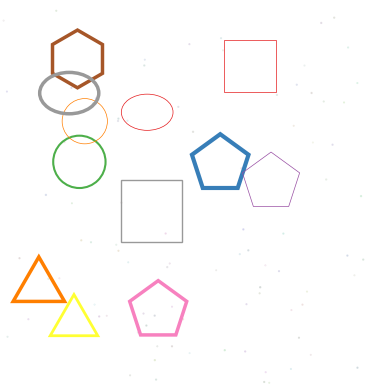[{"shape": "square", "thickness": 0.5, "radius": 0.34, "center": [0.65, 0.829]}, {"shape": "oval", "thickness": 0.5, "radius": 0.34, "center": [0.382, 0.708]}, {"shape": "pentagon", "thickness": 3, "radius": 0.39, "center": [0.572, 0.574]}, {"shape": "circle", "thickness": 1.5, "radius": 0.34, "center": [0.206, 0.58]}, {"shape": "pentagon", "thickness": 0.5, "radius": 0.39, "center": [0.704, 0.527]}, {"shape": "triangle", "thickness": 2.5, "radius": 0.39, "center": [0.101, 0.256]}, {"shape": "circle", "thickness": 0.5, "radius": 0.29, "center": [0.22, 0.685]}, {"shape": "triangle", "thickness": 2, "radius": 0.36, "center": [0.192, 0.164]}, {"shape": "hexagon", "thickness": 2.5, "radius": 0.37, "center": [0.201, 0.847]}, {"shape": "pentagon", "thickness": 2.5, "radius": 0.39, "center": [0.411, 0.193]}, {"shape": "oval", "thickness": 2.5, "radius": 0.38, "center": [0.18, 0.758]}, {"shape": "square", "thickness": 1, "radius": 0.4, "center": [0.394, 0.452]}]